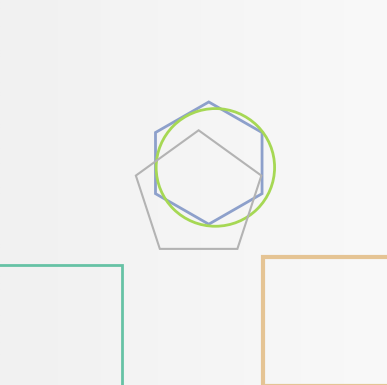[{"shape": "square", "thickness": 2, "radius": 0.95, "center": [0.125, 0.123]}, {"shape": "hexagon", "thickness": 2, "radius": 0.79, "center": [0.539, 0.576]}, {"shape": "circle", "thickness": 2, "radius": 0.76, "center": [0.556, 0.565]}, {"shape": "square", "thickness": 3, "radius": 0.84, "center": [0.847, 0.166]}, {"shape": "pentagon", "thickness": 1.5, "radius": 0.85, "center": [0.513, 0.491]}]